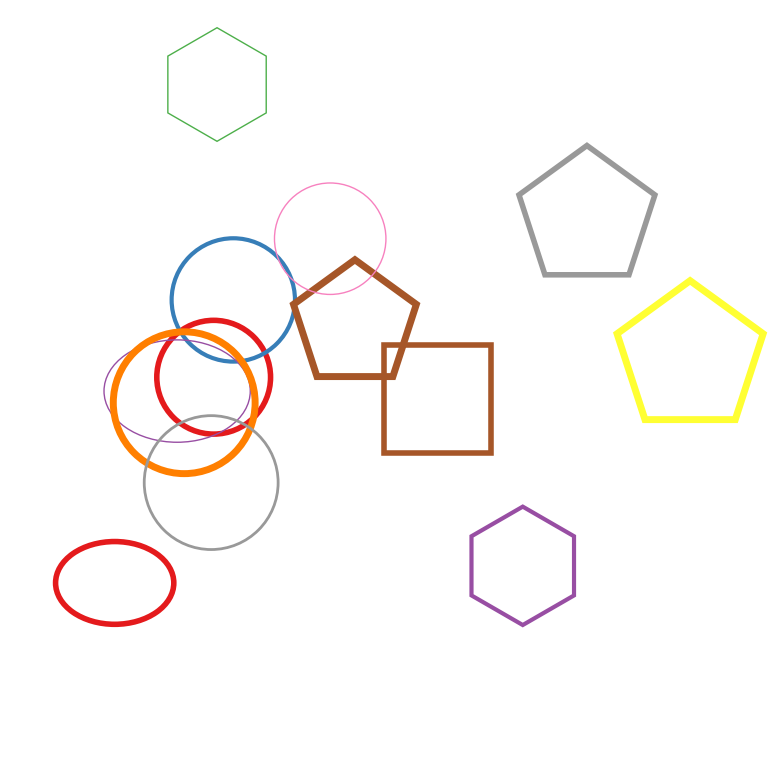[{"shape": "oval", "thickness": 2, "radius": 0.38, "center": [0.149, 0.243]}, {"shape": "circle", "thickness": 2, "radius": 0.37, "center": [0.277, 0.51]}, {"shape": "circle", "thickness": 1.5, "radius": 0.4, "center": [0.303, 0.61]}, {"shape": "hexagon", "thickness": 0.5, "radius": 0.37, "center": [0.282, 0.89]}, {"shape": "hexagon", "thickness": 1.5, "radius": 0.38, "center": [0.679, 0.265]}, {"shape": "oval", "thickness": 0.5, "radius": 0.47, "center": [0.23, 0.492]}, {"shape": "circle", "thickness": 2.5, "radius": 0.46, "center": [0.239, 0.477]}, {"shape": "pentagon", "thickness": 2.5, "radius": 0.5, "center": [0.896, 0.536]}, {"shape": "pentagon", "thickness": 2.5, "radius": 0.42, "center": [0.461, 0.579]}, {"shape": "square", "thickness": 2, "radius": 0.35, "center": [0.568, 0.482]}, {"shape": "circle", "thickness": 0.5, "radius": 0.36, "center": [0.429, 0.69]}, {"shape": "pentagon", "thickness": 2, "radius": 0.46, "center": [0.762, 0.718]}, {"shape": "circle", "thickness": 1, "radius": 0.43, "center": [0.274, 0.373]}]